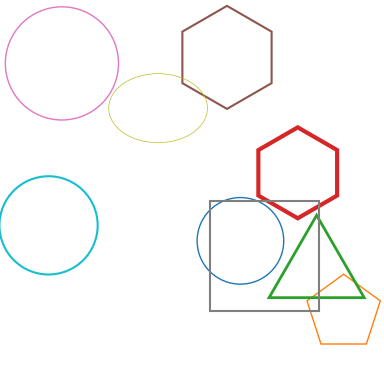[{"shape": "circle", "thickness": 1, "radius": 0.56, "center": [0.624, 0.374]}, {"shape": "pentagon", "thickness": 1, "radius": 0.5, "center": [0.893, 0.188]}, {"shape": "triangle", "thickness": 2, "radius": 0.71, "center": [0.822, 0.298]}, {"shape": "hexagon", "thickness": 3, "radius": 0.59, "center": [0.773, 0.551]}, {"shape": "hexagon", "thickness": 1.5, "radius": 0.67, "center": [0.59, 0.851]}, {"shape": "circle", "thickness": 1, "radius": 0.73, "center": [0.161, 0.835]}, {"shape": "square", "thickness": 1.5, "radius": 0.71, "center": [0.687, 0.335]}, {"shape": "oval", "thickness": 0.5, "radius": 0.64, "center": [0.411, 0.719]}, {"shape": "circle", "thickness": 1.5, "radius": 0.64, "center": [0.126, 0.415]}]